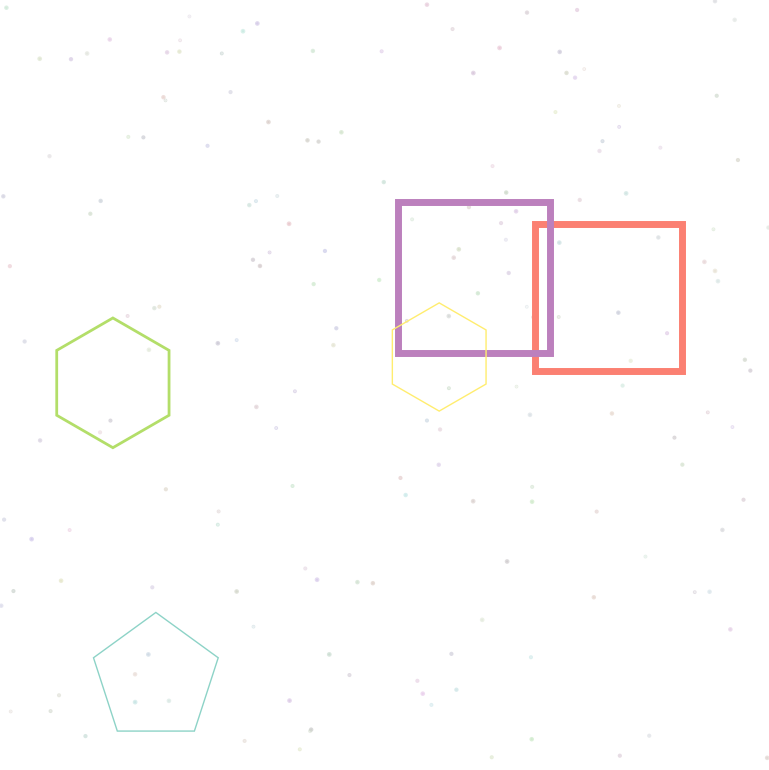[{"shape": "pentagon", "thickness": 0.5, "radius": 0.43, "center": [0.202, 0.119]}, {"shape": "square", "thickness": 2.5, "radius": 0.48, "center": [0.79, 0.614]}, {"shape": "hexagon", "thickness": 1, "radius": 0.42, "center": [0.147, 0.503]}, {"shape": "square", "thickness": 2.5, "radius": 0.49, "center": [0.616, 0.64]}, {"shape": "hexagon", "thickness": 0.5, "radius": 0.35, "center": [0.57, 0.536]}]